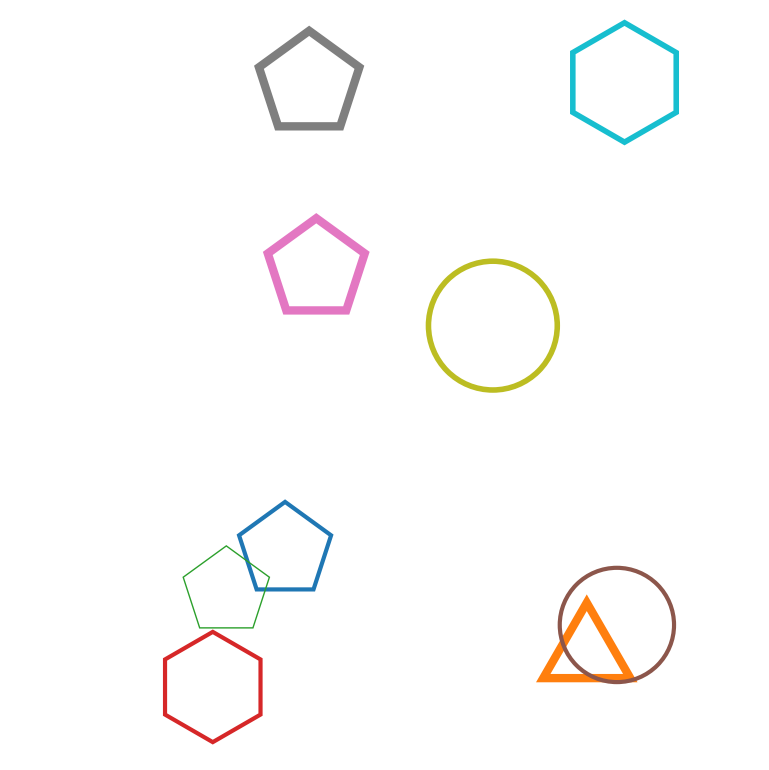[{"shape": "pentagon", "thickness": 1.5, "radius": 0.31, "center": [0.37, 0.285]}, {"shape": "triangle", "thickness": 3, "radius": 0.33, "center": [0.762, 0.152]}, {"shape": "pentagon", "thickness": 0.5, "radius": 0.29, "center": [0.294, 0.232]}, {"shape": "hexagon", "thickness": 1.5, "radius": 0.36, "center": [0.276, 0.108]}, {"shape": "circle", "thickness": 1.5, "radius": 0.37, "center": [0.801, 0.188]}, {"shape": "pentagon", "thickness": 3, "radius": 0.33, "center": [0.411, 0.65]}, {"shape": "pentagon", "thickness": 3, "radius": 0.34, "center": [0.402, 0.891]}, {"shape": "circle", "thickness": 2, "radius": 0.42, "center": [0.64, 0.577]}, {"shape": "hexagon", "thickness": 2, "radius": 0.39, "center": [0.811, 0.893]}]